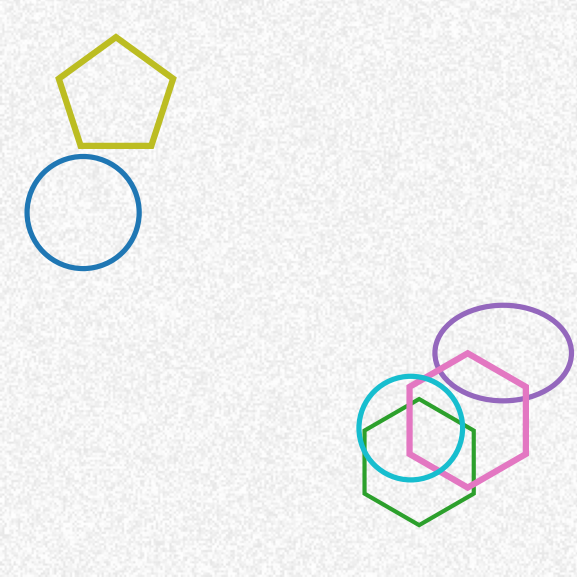[{"shape": "circle", "thickness": 2.5, "radius": 0.49, "center": [0.144, 0.631]}, {"shape": "hexagon", "thickness": 2, "radius": 0.55, "center": [0.726, 0.199]}, {"shape": "oval", "thickness": 2.5, "radius": 0.59, "center": [0.871, 0.388]}, {"shape": "hexagon", "thickness": 3, "radius": 0.58, "center": [0.81, 0.271]}, {"shape": "pentagon", "thickness": 3, "radius": 0.52, "center": [0.201, 0.831]}, {"shape": "circle", "thickness": 2.5, "radius": 0.45, "center": [0.711, 0.258]}]